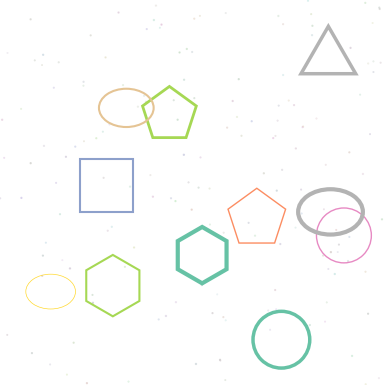[{"shape": "hexagon", "thickness": 3, "radius": 0.37, "center": [0.525, 0.337]}, {"shape": "circle", "thickness": 2.5, "radius": 0.37, "center": [0.731, 0.118]}, {"shape": "pentagon", "thickness": 1, "radius": 0.39, "center": [0.667, 0.432]}, {"shape": "square", "thickness": 1.5, "radius": 0.34, "center": [0.276, 0.519]}, {"shape": "circle", "thickness": 1, "radius": 0.36, "center": [0.893, 0.389]}, {"shape": "pentagon", "thickness": 2, "radius": 0.37, "center": [0.44, 0.702]}, {"shape": "hexagon", "thickness": 1.5, "radius": 0.4, "center": [0.293, 0.258]}, {"shape": "oval", "thickness": 0.5, "radius": 0.32, "center": [0.132, 0.243]}, {"shape": "oval", "thickness": 1.5, "radius": 0.36, "center": [0.328, 0.72]}, {"shape": "oval", "thickness": 3, "radius": 0.42, "center": [0.858, 0.45]}, {"shape": "triangle", "thickness": 2.5, "radius": 0.41, "center": [0.853, 0.85]}]